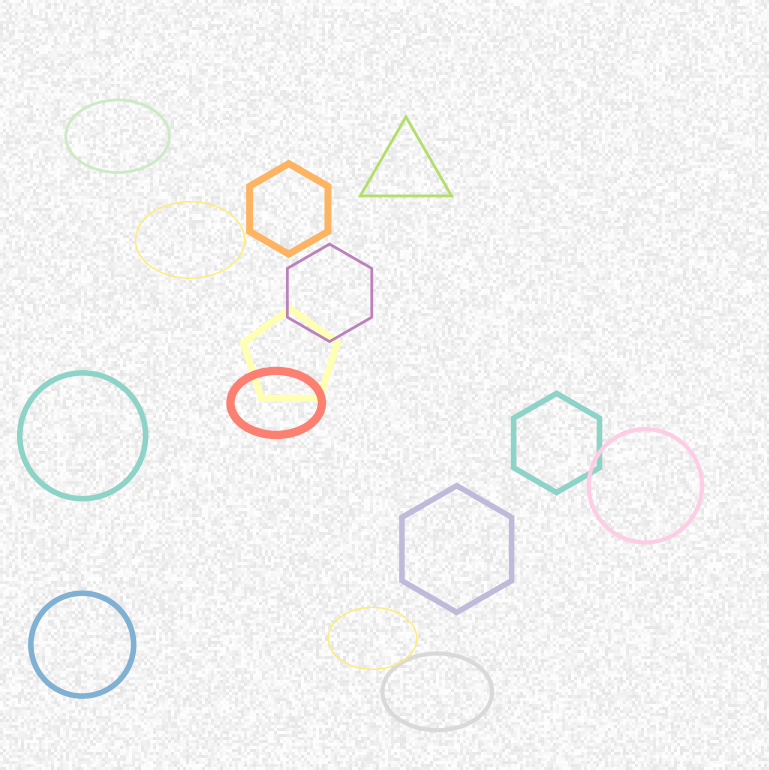[{"shape": "hexagon", "thickness": 2, "radius": 0.32, "center": [0.723, 0.425]}, {"shape": "circle", "thickness": 2, "radius": 0.41, "center": [0.107, 0.434]}, {"shape": "pentagon", "thickness": 2.5, "radius": 0.32, "center": [0.377, 0.535]}, {"shape": "hexagon", "thickness": 2, "radius": 0.41, "center": [0.593, 0.287]}, {"shape": "oval", "thickness": 3, "radius": 0.3, "center": [0.359, 0.477]}, {"shape": "circle", "thickness": 2, "radius": 0.33, "center": [0.107, 0.163]}, {"shape": "hexagon", "thickness": 2.5, "radius": 0.29, "center": [0.375, 0.729]}, {"shape": "triangle", "thickness": 1, "radius": 0.34, "center": [0.527, 0.78]}, {"shape": "circle", "thickness": 1.5, "radius": 0.37, "center": [0.838, 0.369]}, {"shape": "oval", "thickness": 1.5, "radius": 0.36, "center": [0.568, 0.102]}, {"shape": "hexagon", "thickness": 1, "radius": 0.32, "center": [0.428, 0.62]}, {"shape": "oval", "thickness": 1, "radius": 0.34, "center": [0.153, 0.823]}, {"shape": "oval", "thickness": 0.5, "radius": 0.35, "center": [0.247, 0.688]}, {"shape": "oval", "thickness": 0.5, "radius": 0.29, "center": [0.484, 0.171]}]